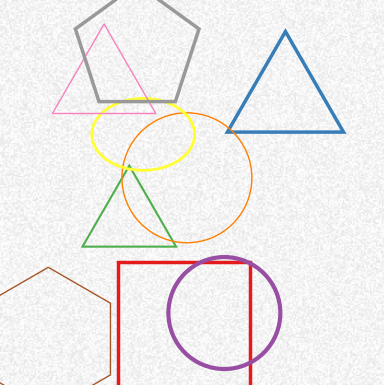[{"shape": "square", "thickness": 2.5, "radius": 0.86, "center": [0.478, 0.147]}, {"shape": "triangle", "thickness": 2.5, "radius": 0.87, "center": [0.741, 0.744]}, {"shape": "triangle", "thickness": 1.5, "radius": 0.7, "center": [0.336, 0.43]}, {"shape": "circle", "thickness": 3, "radius": 0.73, "center": [0.583, 0.187]}, {"shape": "circle", "thickness": 1, "radius": 0.84, "center": [0.485, 0.538]}, {"shape": "oval", "thickness": 2, "radius": 0.67, "center": [0.372, 0.651]}, {"shape": "hexagon", "thickness": 1, "radius": 0.93, "center": [0.126, 0.119]}, {"shape": "triangle", "thickness": 1, "radius": 0.78, "center": [0.27, 0.783]}, {"shape": "pentagon", "thickness": 2.5, "radius": 0.84, "center": [0.356, 0.873]}]